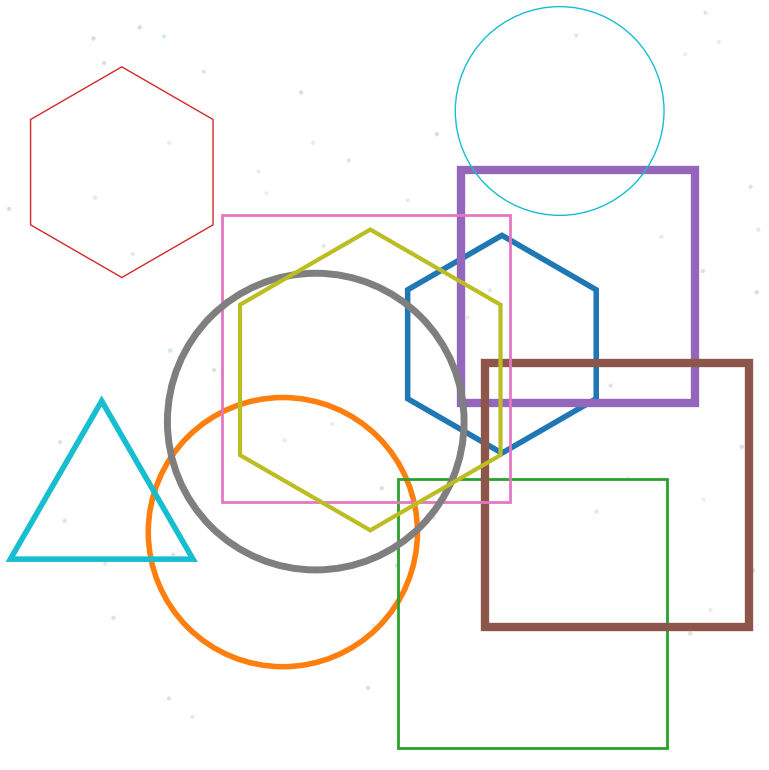[{"shape": "hexagon", "thickness": 2, "radius": 0.71, "center": [0.652, 0.553]}, {"shape": "circle", "thickness": 2, "radius": 0.87, "center": [0.367, 0.309]}, {"shape": "square", "thickness": 1, "radius": 0.87, "center": [0.692, 0.203]}, {"shape": "hexagon", "thickness": 0.5, "radius": 0.68, "center": [0.158, 0.776]}, {"shape": "square", "thickness": 3, "radius": 0.76, "center": [0.751, 0.628]}, {"shape": "square", "thickness": 3, "radius": 0.86, "center": [0.801, 0.357]}, {"shape": "square", "thickness": 1, "radius": 0.93, "center": [0.476, 0.535]}, {"shape": "circle", "thickness": 2.5, "radius": 0.96, "center": [0.41, 0.452]}, {"shape": "hexagon", "thickness": 1.5, "radius": 0.98, "center": [0.481, 0.507]}, {"shape": "circle", "thickness": 0.5, "radius": 0.68, "center": [0.727, 0.856]}, {"shape": "triangle", "thickness": 2, "radius": 0.68, "center": [0.132, 0.342]}]